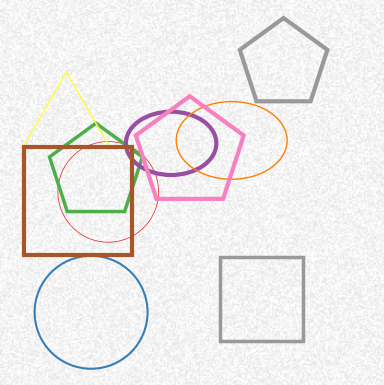[{"shape": "circle", "thickness": 0.5, "radius": 0.65, "center": [0.281, 0.502]}, {"shape": "circle", "thickness": 1.5, "radius": 0.73, "center": [0.237, 0.189]}, {"shape": "pentagon", "thickness": 2.5, "radius": 0.63, "center": [0.249, 0.553]}, {"shape": "oval", "thickness": 3, "radius": 0.59, "center": [0.445, 0.628]}, {"shape": "oval", "thickness": 1, "radius": 0.72, "center": [0.602, 0.635]}, {"shape": "triangle", "thickness": 1, "radius": 0.65, "center": [0.172, 0.683]}, {"shape": "square", "thickness": 3, "radius": 0.7, "center": [0.202, 0.478]}, {"shape": "pentagon", "thickness": 3, "radius": 0.74, "center": [0.493, 0.603]}, {"shape": "square", "thickness": 2.5, "radius": 0.54, "center": [0.68, 0.224]}, {"shape": "pentagon", "thickness": 3, "radius": 0.6, "center": [0.737, 0.834]}]